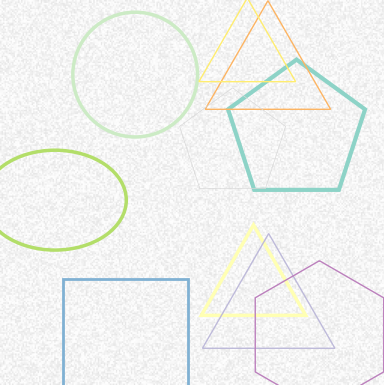[{"shape": "pentagon", "thickness": 3, "radius": 0.94, "center": [0.77, 0.658]}, {"shape": "triangle", "thickness": 2.5, "radius": 0.78, "center": [0.658, 0.259]}, {"shape": "triangle", "thickness": 1, "radius": 0.99, "center": [0.698, 0.195]}, {"shape": "square", "thickness": 2, "radius": 0.81, "center": [0.325, 0.112]}, {"shape": "triangle", "thickness": 1, "radius": 0.94, "center": [0.696, 0.81]}, {"shape": "oval", "thickness": 2.5, "radius": 0.93, "center": [0.143, 0.48]}, {"shape": "pentagon", "thickness": 0.5, "radius": 0.72, "center": [0.604, 0.627]}, {"shape": "hexagon", "thickness": 1, "radius": 0.96, "center": [0.83, 0.13]}, {"shape": "circle", "thickness": 2.5, "radius": 0.81, "center": [0.351, 0.806]}, {"shape": "triangle", "thickness": 1, "radius": 0.73, "center": [0.642, 0.86]}]